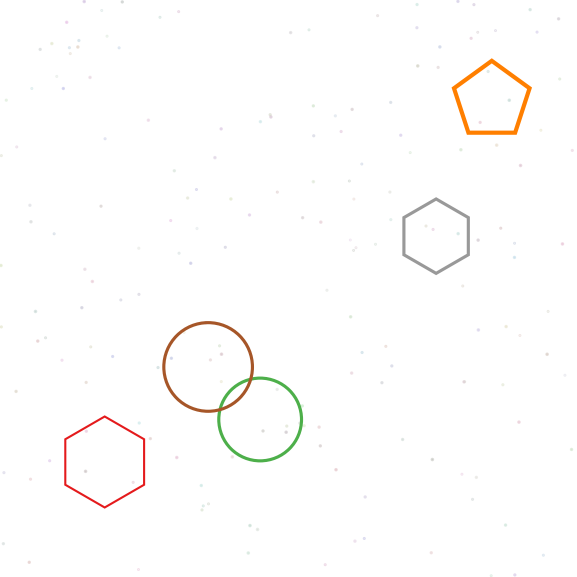[{"shape": "hexagon", "thickness": 1, "radius": 0.39, "center": [0.181, 0.199]}, {"shape": "circle", "thickness": 1.5, "radius": 0.36, "center": [0.45, 0.273]}, {"shape": "pentagon", "thickness": 2, "radius": 0.34, "center": [0.852, 0.825]}, {"shape": "circle", "thickness": 1.5, "radius": 0.38, "center": [0.36, 0.364]}, {"shape": "hexagon", "thickness": 1.5, "radius": 0.32, "center": [0.755, 0.59]}]